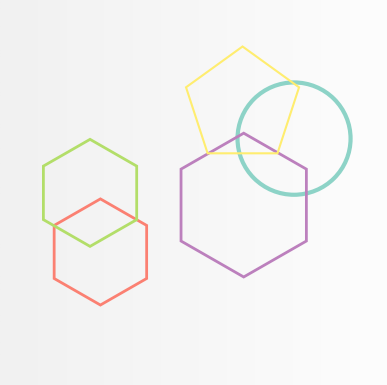[{"shape": "circle", "thickness": 3, "radius": 0.73, "center": [0.759, 0.64]}, {"shape": "hexagon", "thickness": 2, "radius": 0.69, "center": [0.259, 0.346]}, {"shape": "hexagon", "thickness": 2, "radius": 0.7, "center": [0.232, 0.499]}, {"shape": "hexagon", "thickness": 2, "radius": 0.93, "center": [0.629, 0.467]}, {"shape": "pentagon", "thickness": 1.5, "radius": 0.77, "center": [0.626, 0.726]}]